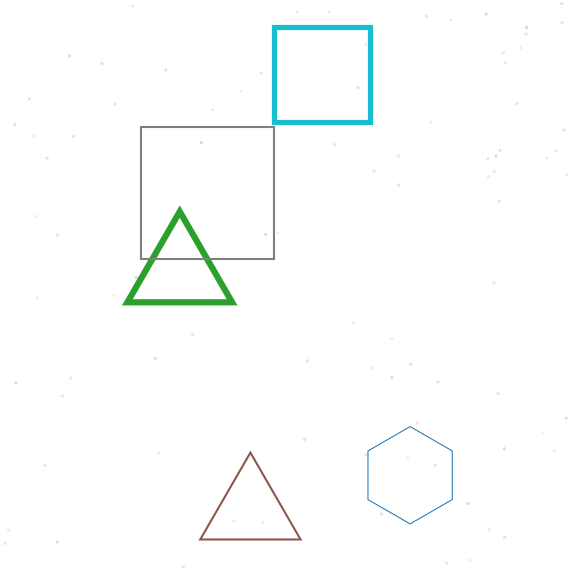[{"shape": "hexagon", "thickness": 0.5, "radius": 0.42, "center": [0.71, 0.176]}, {"shape": "triangle", "thickness": 3, "radius": 0.52, "center": [0.311, 0.528]}, {"shape": "triangle", "thickness": 1, "radius": 0.5, "center": [0.434, 0.115]}, {"shape": "square", "thickness": 1, "radius": 0.57, "center": [0.359, 0.664]}, {"shape": "square", "thickness": 2.5, "radius": 0.41, "center": [0.558, 0.87]}]